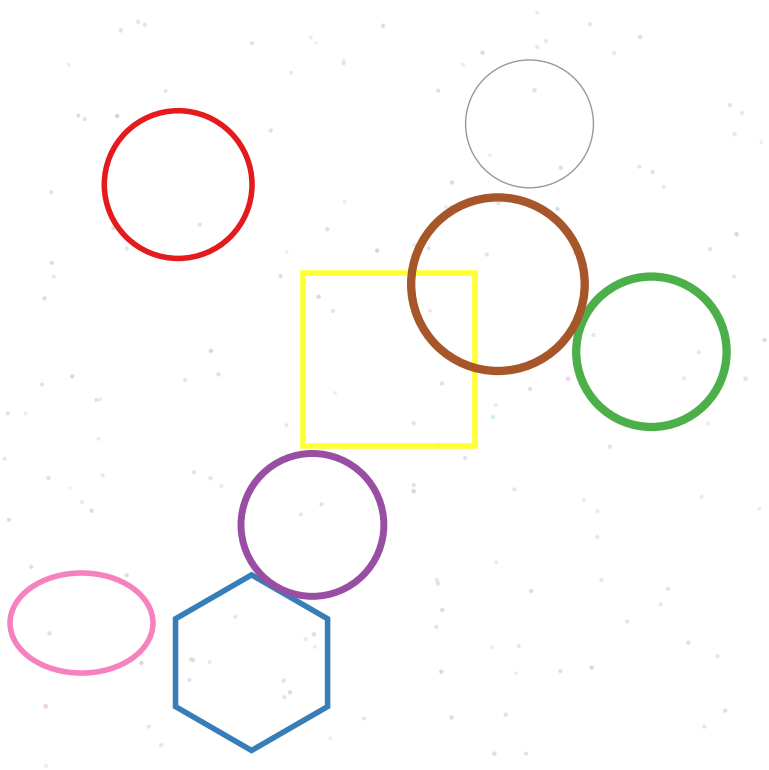[{"shape": "circle", "thickness": 2, "radius": 0.48, "center": [0.231, 0.76]}, {"shape": "hexagon", "thickness": 2, "radius": 0.57, "center": [0.327, 0.139]}, {"shape": "circle", "thickness": 3, "radius": 0.49, "center": [0.846, 0.543]}, {"shape": "circle", "thickness": 2.5, "radius": 0.46, "center": [0.406, 0.318]}, {"shape": "square", "thickness": 2, "radius": 0.56, "center": [0.505, 0.533]}, {"shape": "circle", "thickness": 3, "radius": 0.56, "center": [0.647, 0.631]}, {"shape": "oval", "thickness": 2, "radius": 0.46, "center": [0.106, 0.191]}, {"shape": "circle", "thickness": 0.5, "radius": 0.42, "center": [0.688, 0.839]}]